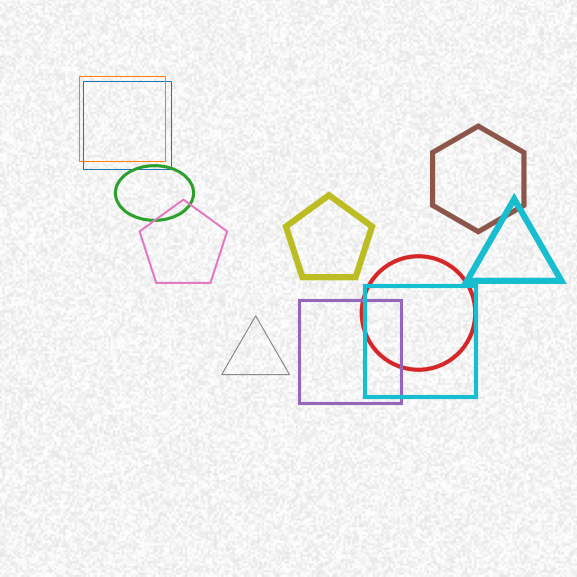[{"shape": "square", "thickness": 0.5, "radius": 0.38, "center": [0.22, 0.783]}, {"shape": "square", "thickness": 0.5, "radius": 0.37, "center": [0.211, 0.794]}, {"shape": "oval", "thickness": 1.5, "radius": 0.34, "center": [0.267, 0.665]}, {"shape": "circle", "thickness": 2, "radius": 0.49, "center": [0.725, 0.457]}, {"shape": "square", "thickness": 1.5, "radius": 0.44, "center": [0.606, 0.39]}, {"shape": "hexagon", "thickness": 2.5, "radius": 0.46, "center": [0.828, 0.689]}, {"shape": "pentagon", "thickness": 1, "radius": 0.4, "center": [0.318, 0.574]}, {"shape": "triangle", "thickness": 0.5, "radius": 0.34, "center": [0.443, 0.384]}, {"shape": "pentagon", "thickness": 3, "radius": 0.39, "center": [0.57, 0.583]}, {"shape": "square", "thickness": 2, "radius": 0.48, "center": [0.728, 0.408]}, {"shape": "triangle", "thickness": 3, "radius": 0.47, "center": [0.89, 0.56]}]